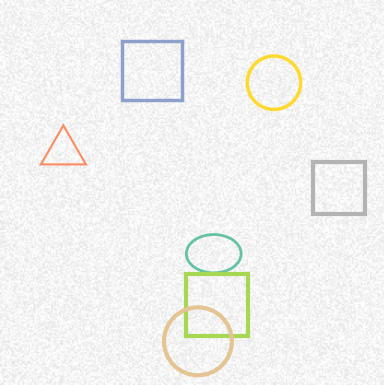[{"shape": "oval", "thickness": 2, "radius": 0.36, "center": [0.555, 0.341]}, {"shape": "triangle", "thickness": 1.5, "radius": 0.34, "center": [0.165, 0.607]}, {"shape": "square", "thickness": 2.5, "radius": 0.39, "center": [0.395, 0.817]}, {"shape": "square", "thickness": 3, "radius": 0.4, "center": [0.564, 0.208]}, {"shape": "circle", "thickness": 2.5, "radius": 0.35, "center": [0.712, 0.785]}, {"shape": "circle", "thickness": 3, "radius": 0.44, "center": [0.514, 0.113]}, {"shape": "square", "thickness": 3, "radius": 0.34, "center": [0.88, 0.511]}]